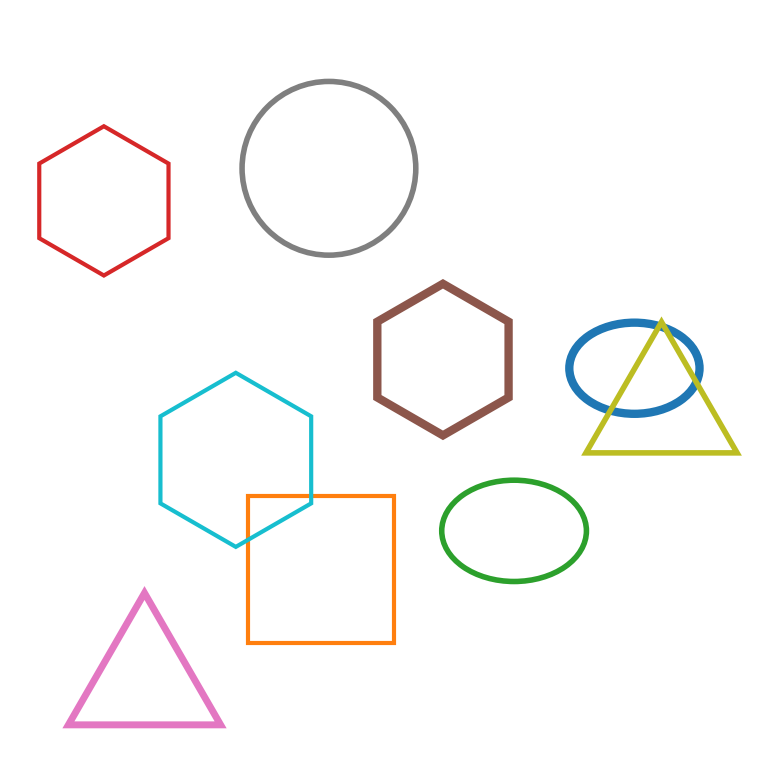[{"shape": "oval", "thickness": 3, "radius": 0.42, "center": [0.824, 0.522]}, {"shape": "square", "thickness": 1.5, "radius": 0.47, "center": [0.417, 0.26]}, {"shape": "oval", "thickness": 2, "radius": 0.47, "center": [0.668, 0.311]}, {"shape": "hexagon", "thickness": 1.5, "radius": 0.48, "center": [0.135, 0.739]}, {"shape": "hexagon", "thickness": 3, "radius": 0.49, "center": [0.575, 0.533]}, {"shape": "triangle", "thickness": 2.5, "radius": 0.57, "center": [0.188, 0.116]}, {"shape": "circle", "thickness": 2, "radius": 0.56, "center": [0.427, 0.781]}, {"shape": "triangle", "thickness": 2, "radius": 0.57, "center": [0.859, 0.469]}, {"shape": "hexagon", "thickness": 1.5, "radius": 0.57, "center": [0.306, 0.403]}]